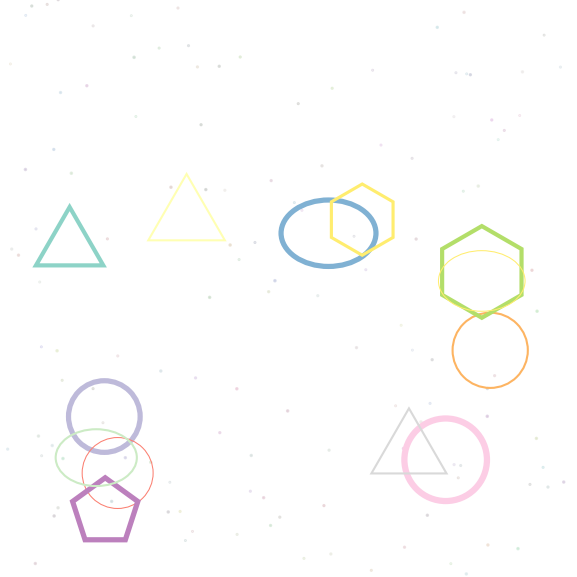[{"shape": "triangle", "thickness": 2, "radius": 0.34, "center": [0.121, 0.573]}, {"shape": "triangle", "thickness": 1, "radius": 0.38, "center": [0.323, 0.621]}, {"shape": "circle", "thickness": 2.5, "radius": 0.31, "center": [0.181, 0.278]}, {"shape": "circle", "thickness": 0.5, "radius": 0.31, "center": [0.204, 0.18]}, {"shape": "oval", "thickness": 2.5, "radius": 0.41, "center": [0.569, 0.595]}, {"shape": "circle", "thickness": 1, "radius": 0.33, "center": [0.849, 0.393]}, {"shape": "hexagon", "thickness": 2, "radius": 0.4, "center": [0.834, 0.528]}, {"shape": "circle", "thickness": 3, "radius": 0.36, "center": [0.772, 0.203]}, {"shape": "triangle", "thickness": 1, "radius": 0.38, "center": [0.708, 0.217]}, {"shape": "pentagon", "thickness": 2.5, "radius": 0.3, "center": [0.182, 0.112]}, {"shape": "oval", "thickness": 1, "radius": 0.35, "center": [0.167, 0.207]}, {"shape": "oval", "thickness": 0.5, "radius": 0.37, "center": [0.834, 0.513]}, {"shape": "hexagon", "thickness": 1.5, "radius": 0.31, "center": [0.627, 0.619]}]